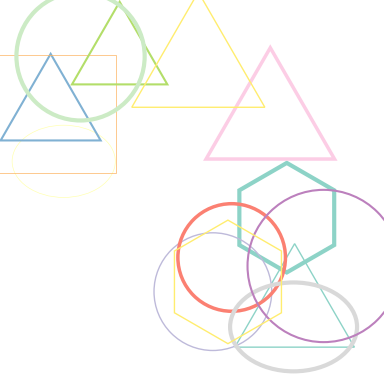[{"shape": "triangle", "thickness": 1, "radius": 0.9, "center": [0.765, 0.188]}, {"shape": "hexagon", "thickness": 3, "radius": 0.71, "center": [0.745, 0.435]}, {"shape": "oval", "thickness": 0.5, "radius": 0.67, "center": [0.166, 0.581]}, {"shape": "circle", "thickness": 1, "radius": 0.76, "center": [0.553, 0.242]}, {"shape": "circle", "thickness": 2.5, "radius": 0.7, "center": [0.602, 0.331]}, {"shape": "triangle", "thickness": 1.5, "radius": 0.75, "center": [0.132, 0.71]}, {"shape": "square", "thickness": 0.5, "radius": 0.76, "center": [0.148, 0.704]}, {"shape": "triangle", "thickness": 1.5, "radius": 0.71, "center": [0.311, 0.852]}, {"shape": "triangle", "thickness": 2.5, "radius": 0.96, "center": [0.702, 0.683]}, {"shape": "oval", "thickness": 3, "radius": 0.82, "center": [0.763, 0.151]}, {"shape": "circle", "thickness": 1.5, "radius": 0.99, "center": [0.841, 0.309]}, {"shape": "circle", "thickness": 3, "radius": 0.83, "center": [0.209, 0.854]}, {"shape": "triangle", "thickness": 1, "radius": 1.0, "center": [0.515, 0.821]}, {"shape": "hexagon", "thickness": 1, "radius": 0.8, "center": [0.592, 0.268]}]